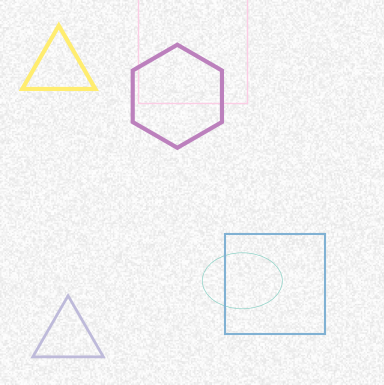[{"shape": "oval", "thickness": 0.5, "radius": 0.52, "center": [0.629, 0.271]}, {"shape": "triangle", "thickness": 2, "radius": 0.53, "center": [0.177, 0.126]}, {"shape": "square", "thickness": 1.5, "radius": 0.65, "center": [0.713, 0.263]}, {"shape": "square", "thickness": 1, "radius": 0.71, "center": [0.5, 0.876]}, {"shape": "hexagon", "thickness": 3, "radius": 0.67, "center": [0.461, 0.75]}, {"shape": "triangle", "thickness": 3, "radius": 0.55, "center": [0.153, 0.824]}]